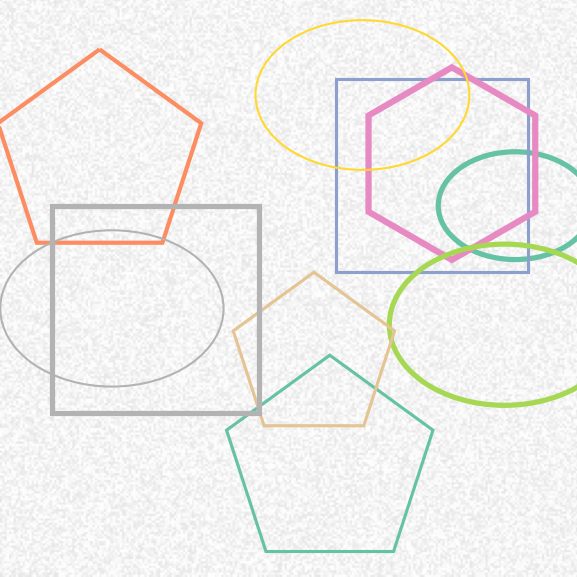[{"shape": "pentagon", "thickness": 1.5, "radius": 0.94, "center": [0.571, 0.196]}, {"shape": "oval", "thickness": 2.5, "radius": 0.67, "center": [0.892, 0.643]}, {"shape": "pentagon", "thickness": 2, "radius": 0.93, "center": [0.172, 0.729]}, {"shape": "square", "thickness": 1.5, "radius": 0.83, "center": [0.748, 0.695]}, {"shape": "hexagon", "thickness": 3, "radius": 0.83, "center": [0.782, 0.716]}, {"shape": "oval", "thickness": 2.5, "radius": 1.0, "center": [0.874, 0.437]}, {"shape": "oval", "thickness": 1, "radius": 0.93, "center": [0.628, 0.835]}, {"shape": "pentagon", "thickness": 1.5, "radius": 0.73, "center": [0.544, 0.381]}, {"shape": "oval", "thickness": 1, "radius": 0.97, "center": [0.194, 0.465]}, {"shape": "square", "thickness": 2.5, "radius": 0.9, "center": [0.27, 0.463]}]